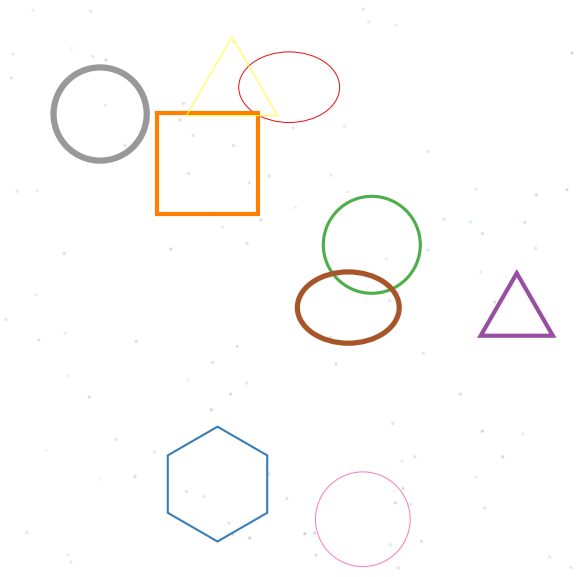[{"shape": "oval", "thickness": 0.5, "radius": 0.44, "center": [0.501, 0.848]}, {"shape": "hexagon", "thickness": 1, "radius": 0.5, "center": [0.377, 0.161]}, {"shape": "circle", "thickness": 1.5, "radius": 0.42, "center": [0.644, 0.575]}, {"shape": "triangle", "thickness": 2, "radius": 0.36, "center": [0.895, 0.454]}, {"shape": "square", "thickness": 2, "radius": 0.44, "center": [0.359, 0.716]}, {"shape": "triangle", "thickness": 0.5, "radius": 0.46, "center": [0.402, 0.844]}, {"shape": "oval", "thickness": 2.5, "radius": 0.44, "center": [0.603, 0.467]}, {"shape": "circle", "thickness": 0.5, "radius": 0.41, "center": [0.628, 0.1]}, {"shape": "circle", "thickness": 3, "radius": 0.4, "center": [0.173, 0.802]}]